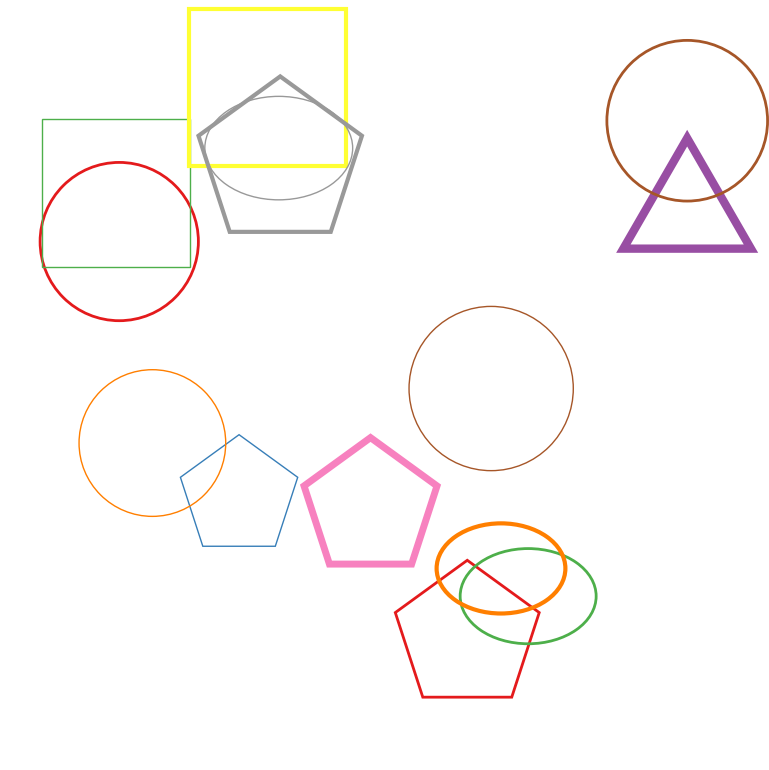[{"shape": "circle", "thickness": 1, "radius": 0.51, "center": [0.155, 0.686]}, {"shape": "pentagon", "thickness": 1, "radius": 0.49, "center": [0.607, 0.174]}, {"shape": "pentagon", "thickness": 0.5, "radius": 0.4, "center": [0.31, 0.355]}, {"shape": "oval", "thickness": 1, "radius": 0.44, "center": [0.686, 0.226]}, {"shape": "square", "thickness": 0.5, "radius": 0.48, "center": [0.151, 0.749]}, {"shape": "triangle", "thickness": 3, "radius": 0.48, "center": [0.892, 0.725]}, {"shape": "circle", "thickness": 0.5, "radius": 0.48, "center": [0.198, 0.425]}, {"shape": "oval", "thickness": 1.5, "radius": 0.42, "center": [0.651, 0.262]}, {"shape": "square", "thickness": 1.5, "radius": 0.51, "center": [0.347, 0.887]}, {"shape": "circle", "thickness": 0.5, "radius": 0.53, "center": [0.638, 0.495]}, {"shape": "circle", "thickness": 1, "radius": 0.52, "center": [0.892, 0.843]}, {"shape": "pentagon", "thickness": 2.5, "radius": 0.45, "center": [0.481, 0.341]}, {"shape": "pentagon", "thickness": 1.5, "radius": 0.56, "center": [0.364, 0.789]}, {"shape": "oval", "thickness": 0.5, "radius": 0.48, "center": [0.362, 0.808]}]